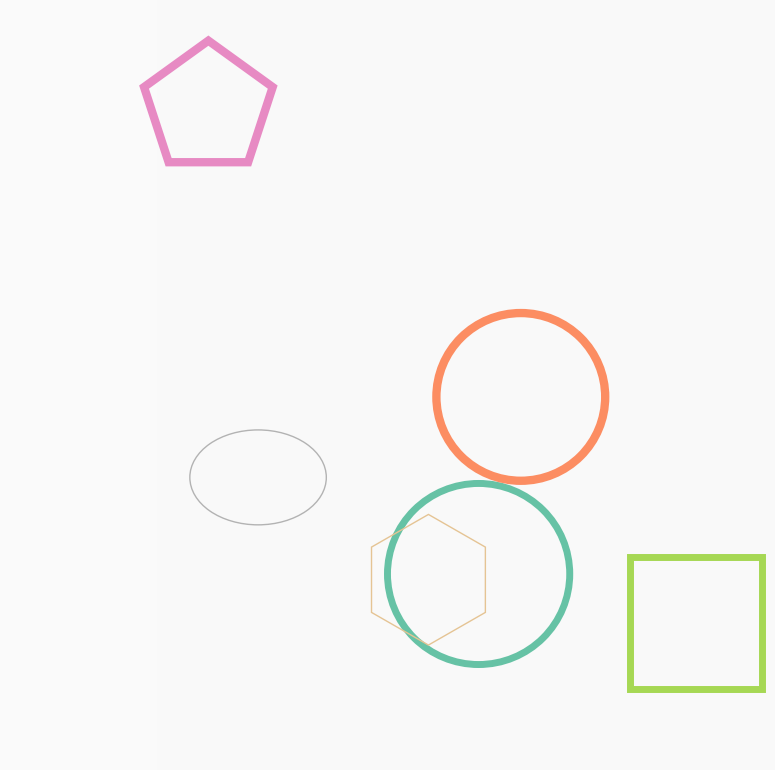[{"shape": "circle", "thickness": 2.5, "radius": 0.59, "center": [0.618, 0.255]}, {"shape": "circle", "thickness": 3, "radius": 0.54, "center": [0.672, 0.485]}, {"shape": "pentagon", "thickness": 3, "radius": 0.44, "center": [0.269, 0.86]}, {"shape": "square", "thickness": 2.5, "radius": 0.43, "center": [0.898, 0.191]}, {"shape": "hexagon", "thickness": 0.5, "radius": 0.42, "center": [0.553, 0.247]}, {"shape": "oval", "thickness": 0.5, "radius": 0.44, "center": [0.333, 0.38]}]